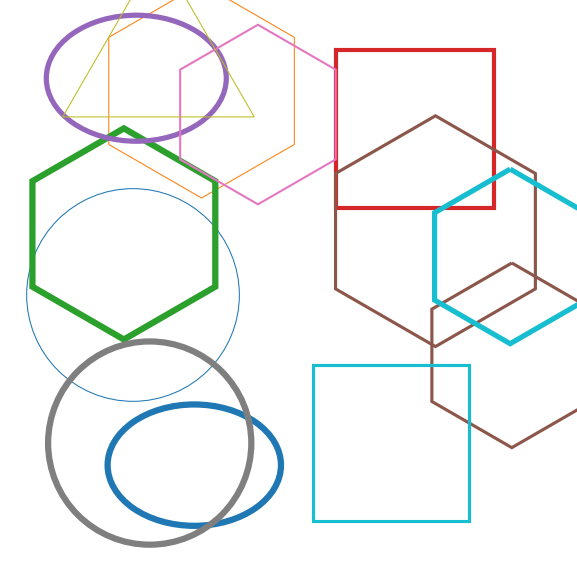[{"shape": "oval", "thickness": 3, "radius": 0.75, "center": [0.336, 0.194]}, {"shape": "circle", "thickness": 0.5, "radius": 0.92, "center": [0.23, 0.488]}, {"shape": "hexagon", "thickness": 0.5, "radius": 0.93, "center": [0.349, 0.842]}, {"shape": "hexagon", "thickness": 3, "radius": 0.91, "center": [0.214, 0.594]}, {"shape": "square", "thickness": 2, "radius": 0.68, "center": [0.719, 0.776]}, {"shape": "oval", "thickness": 2.5, "radius": 0.78, "center": [0.236, 0.864]}, {"shape": "hexagon", "thickness": 1.5, "radius": 0.8, "center": [0.886, 0.384]}, {"shape": "hexagon", "thickness": 1.5, "radius": 1.0, "center": [0.754, 0.599]}, {"shape": "hexagon", "thickness": 1, "radius": 0.78, "center": [0.447, 0.801]}, {"shape": "circle", "thickness": 3, "radius": 0.88, "center": [0.259, 0.232]}, {"shape": "triangle", "thickness": 0.5, "radius": 0.96, "center": [0.274, 0.892]}, {"shape": "square", "thickness": 1.5, "radius": 0.68, "center": [0.677, 0.232]}, {"shape": "hexagon", "thickness": 2.5, "radius": 0.76, "center": [0.883, 0.555]}]